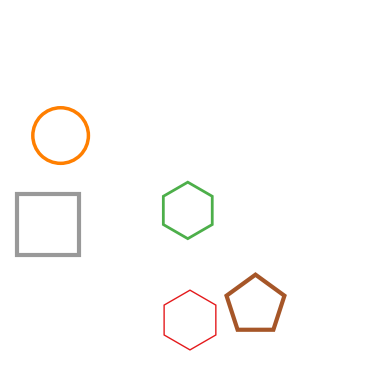[{"shape": "hexagon", "thickness": 1, "radius": 0.39, "center": [0.493, 0.169]}, {"shape": "hexagon", "thickness": 2, "radius": 0.37, "center": [0.488, 0.453]}, {"shape": "circle", "thickness": 2.5, "radius": 0.36, "center": [0.157, 0.648]}, {"shape": "pentagon", "thickness": 3, "radius": 0.4, "center": [0.664, 0.207]}, {"shape": "square", "thickness": 3, "radius": 0.4, "center": [0.125, 0.416]}]